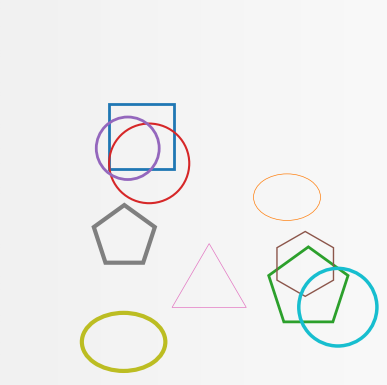[{"shape": "square", "thickness": 2, "radius": 0.42, "center": [0.366, 0.644]}, {"shape": "oval", "thickness": 0.5, "radius": 0.43, "center": [0.741, 0.488]}, {"shape": "pentagon", "thickness": 2, "radius": 0.54, "center": [0.796, 0.251]}, {"shape": "circle", "thickness": 1.5, "radius": 0.52, "center": [0.385, 0.576]}, {"shape": "circle", "thickness": 2, "radius": 0.41, "center": [0.33, 0.615]}, {"shape": "hexagon", "thickness": 1, "radius": 0.42, "center": [0.788, 0.314]}, {"shape": "triangle", "thickness": 0.5, "radius": 0.55, "center": [0.54, 0.257]}, {"shape": "pentagon", "thickness": 3, "radius": 0.41, "center": [0.321, 0.385]}, {"shape": "oval", "thickness": 3, "radius": 0.54, "center": [0.319, 0.112]}, {"shape": "circle", "thickness": 2.5, "radius": 0.5, "center": [0.872, 0.202]}]